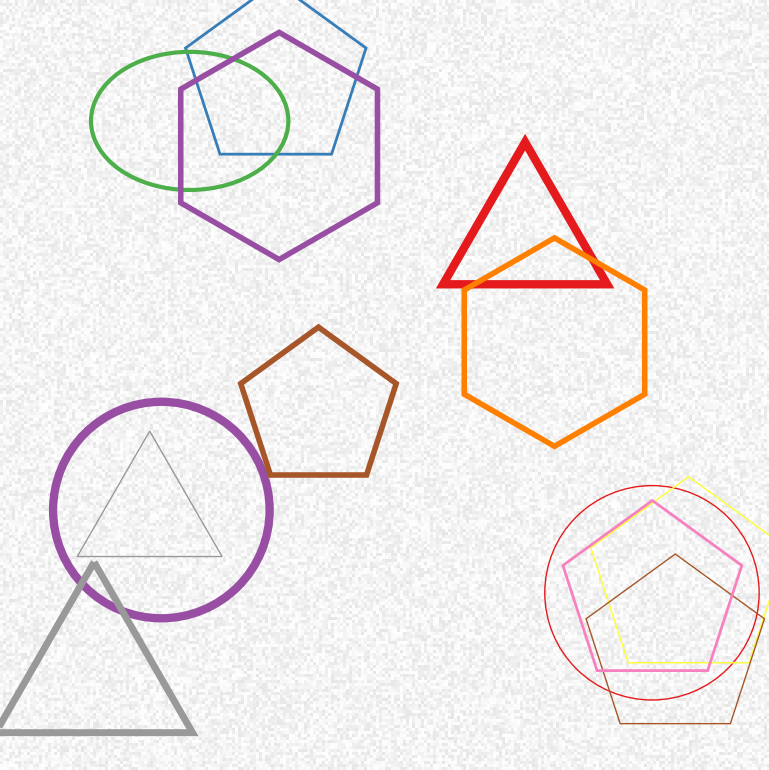[{"shape": "triangle", "thickness": 3, "radius": 0.62, "center": [0.682, 0.692]}, {"shape": "circle", "thickness": 0.5, "radius": 0.7, "center": [0.847, 0.23]}, {"shape": "pentagon", "thickness": 1, "radius": 0.62, "center": [0.358, 0.9]}, {"shape": "oval", "thickness": 1.5, "radius": 0.64, "center": [0.246, 0.843]}, {"shape": "hexagon", "thickness": 2, "radius": 0.74, "center": [0.362, 0.81]}, {"shape": "circle", "thickness": 3, "radius": 0.7, "center": [0.21, 0.338]}, {"shape": "hexagon", "thickness": 2, "radius": 0.68, "center": [0.72, 0.556]}, {"shape": "pentagon", "thickness": 0.5, "radius": 0.67, "center": [0.894, 0.247]}, {"shape": "pentagon", "thickness": 2, "radius": 0.53, "center": [0.414, 0.469]}, {"shape": "pentagon", "thickness": 0.5, "radius": 0.61, "center": [0.877, 0.159]}, {"shape": "pentagon", "thickness": 1, "radius": 0.61, "center": [0.847, 0.228]}, {"shape": "triangle", "thickness": 0.5, "radius": 0.54, "center": [0.194, 0.332]}, {"shape": "triangle", "thickness": 2.5, "radius": 0.74, "center": [0.122, 0.122]}]